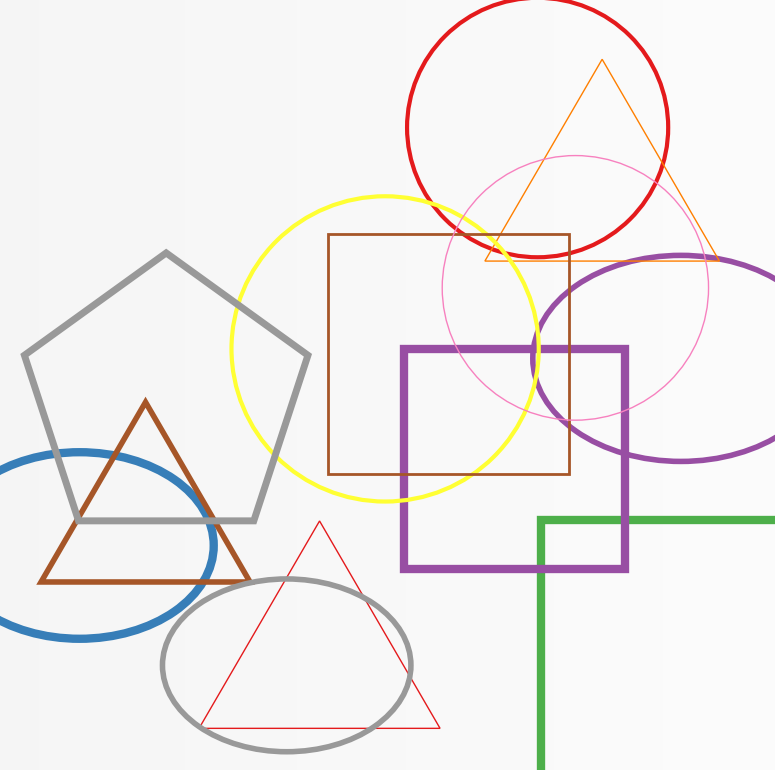[{"shape": "circle", "thickness": 1.5, "radius": 0.84, "center": [0.694, 0.834]}, {"shape": "triangle", "thickness": 0.5, "radius": 0.9, "center": [0.412, 0.144]}, {"shape": "oval", "thickness": 3, "radius": 0.87, "center": [0.103, 0.292]}, {"shape": "square", "thickness": 3, "radius": 0.87, "center": [0.872, 0.151]}, {"shape": "oval", "thickness": 2, "radius": 0.96, "center": [0.879, 0.535]}, {"shape": "square", "thickness": 3, "radius": 0.71, "center": [0.664, 0.404]}, {"shape": "triangle", "thickness": 0.5, "radius": 0.87, "center": [0.777, 0.748]}, {"shape": "circle", "thickness": 1.5, "radius": 0.99, "center": [0.497, 0.547]}, {"shape": "triangle", "thickness": 2, "radius": 0.78, "center": [0.188, 0.322]}, {"shape": "square", "thickness": 1, "radius": 0.78, "center": [0.579, 0.54]}, {"shape": "circle", "thickness": 0.5, "radius": 0.86, "center": [0.742, 0.626]}, {"shape": "pentagon", "thickness": 2.5, "radius": 0.96, "center": [0.214, 0.479]}, {"shape": "oval", "thickness": 2, "radius": 0.8, "center": [0.37, 0.136]}]